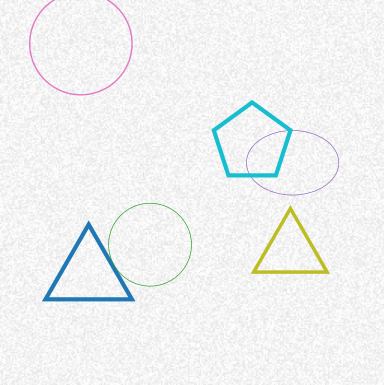[{"shape": "triangle", "thickness": 3, "radius": 0.65, "center": [0.23, 0.287]}, {"shape": "circle", "thickness": 0.5, "radius": 0.54, "center": [0.39, 0.364]}, {"shape": "oval", "thickness": 0.5, "radius": 0.6, "center": [0.76, 0.577]}, {"shape": "circle", "thickness": 1, "radius": 0.66, "center": [0.21, 0.887]}, {"shape": "triangle", "thickness": 2.5, "radius": 0.55, "center": [0.754, 0.348]}, {"shape": "pentagon", "thickness": 3, "radius": 0.52, "center": [0.655, 0.629]}]